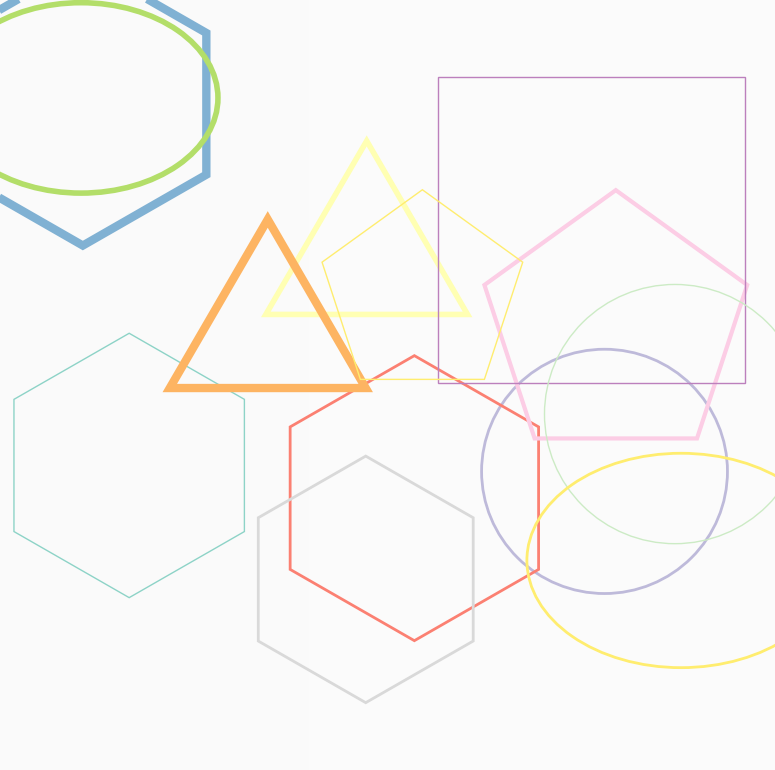[{"shape": "hexagon", "thickness": 0.5, "radius": 0.86, "center": [0.167, 0.396]}, {"shape": "triangle", "thickness": 2, "radius": 0.75, "center": [0.473, 0.667]}, {"shape": "circle", "thickness": 1, "radius": 0.79, "center": [0.78, 0.388]}, {"shape": "hexagon", "thickness": 1, "radius": 0.93, "center": [0.535, 0.353]}, {"shape": "hexagon", "thickness": 3, "radius": 0.92, "center": [0.107, 0.865]}, {"shape": "triangle", "thickness": 3, "radius": 0.73, "center": [0.345, 0.569]}, {"shape": "oval", "thickness": 2, "radius": 0.88, "center": [0.105, 0.873]}, {"shape": "pentagon", "thickness": 1.5, "radius": 0.89, "center": [0.795, 0.575]}, {"shape": "hexagon", "thickness": 1, "radius": 0.8, "center": [0.472, 0.248]}, {"shape": "square", "thickness": 0.5, "radius": 0.99, "center": [0.763, 0.701]}, {"shape": "circle", "thickness": 0.5, "radius": 0.84, "center": [0.871, 0.462]}, {"shape": "oval", "thickness": 1, "radius": 0.99, "center": [0.879, 0.272]}, {"shape": "pentagon", "thickness": 0.5, "radius": 0.68, "center": [0.545, 0.617]}]